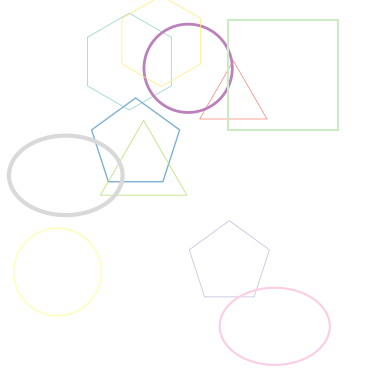[{"shape": "hexagon", "thickness": 0.5, "radius": 0.63, "center": [0.336, 0.84]}, {"shape": "circle", "thickness": 1, "radius": 0.57, "center": [0.149, 0.294]}, {"shape": "pentagon", "thickness": 0.5, "radius": 0.55, "center": [0.596, 0.317]}, {"shape": "triangle", "thickness": 0.5, "radius": 0.5, "center": [0.606, 0.741]}, {"shape": "pentagon", "thickness": 1, "radius": 0.6, "center": [0.352, 0.625]}, {"shape": "triangle", "thickness": 0.5, "radius": 0.65, "center": [0.373, 0.558]}, {"shape": "oval", "thickness": 1.5, "radius": 0.72, "center": [0.714, 0.152]}, {"shape": "oval", "thickness": 3, "radius": 0.74, "center": [0.171, 0.545]}, {"shape": "circle", "thickness": 2, "radius": 0.57, "center": [0.489, 0.823]}, {"shape": "square", "thickness": 1.5, "radius": 0.71, "center": [0.734, 0.806]}, {"shape": "hexagon", "thickness": 0.5, "radius": 0.59, "center": [0.419, 0.893]}]